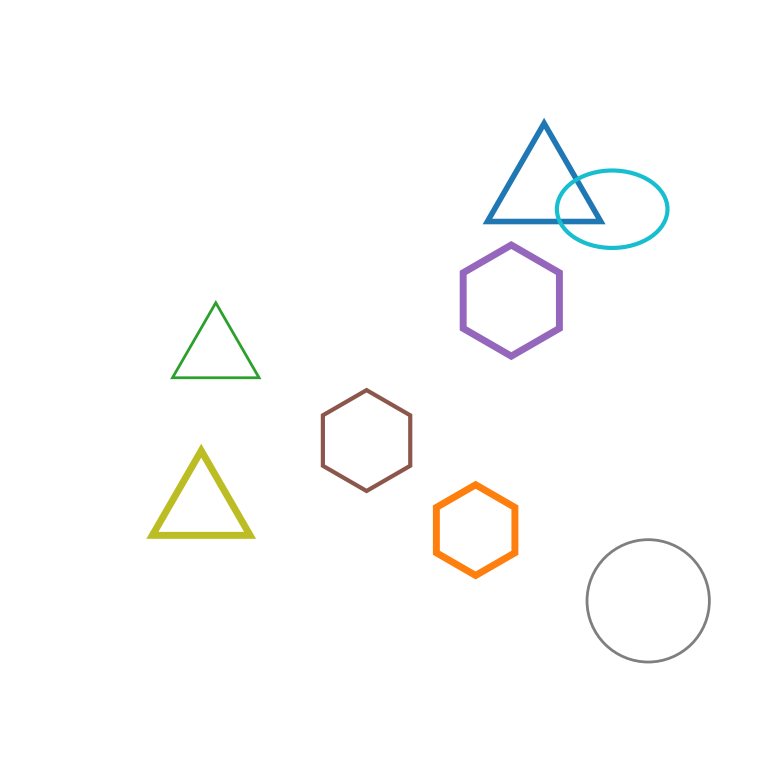[{"shape": "triangle", "thickness": 2, "radius": 0.43, "center": [0.707, 0.755]}, {"shape": "hexagon", "thickness": 2.5, "radius": 0.29, "center": [0.618, 0.312]}, {"shape": "triangle", "thickness": 1, "radius": 0.32, "center": [0.28, 0.542]}, {"shape": "hexagon", "thickness": 2.5, "radius": 0.36, "center": [0.664, 0.61]}, {"shape": "hexagon", "thickness": 1.5, "radius": 0.33, "center": [0.476, 0.428]}, {"shape": "circle", "thickness": 1, "radius": 0.4, "center": [0.842, 0.22]}, {"shape": "triangle", "thickness": 2.5, "radius": 0.37, "center": [0.261, 0.341]}, {"shape": "oval", "thickness": 1.5, "radius": 0.36, "center": [0.795, 0.728]}]